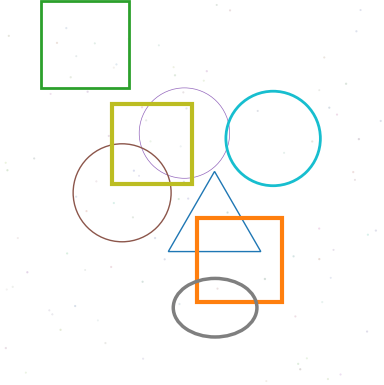[{"shape": "triangle", "thickness": 1, "radius": 0.69, "center": [0.557, 0.416]}, {"shape": "square", "thickness": 3, "radius": 0.55, "center": [0.622, 0.324]}, {"shape": "square", "thickness": 2, "radius": 0.57, "center": [0.221, 0.885]}, {"shape": "circle", "thickness": 0.5, "radius": 0.59, "center": [0.479, 0.654]}, {"shape": "circle", "thickness": 1, "radius": 0.64, "center": [0.317, 0.499]}, {"shape": "oval", "thickness": 2.5, "radius": 0.54, "center": [0.559, 0.201]}, {"shape": "square", "thickness": 3, "radius": 0.52, "center": [0.396, 0.625]}, {"shape": "circle", "thickness": 2, "radius": 0.61, "center": [0.709, 0.64]}]